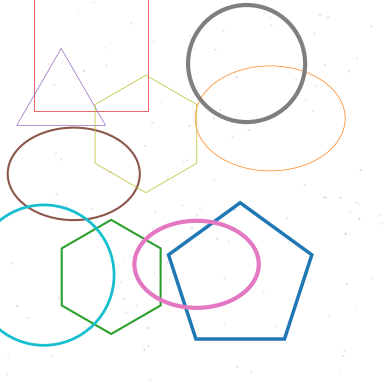[{"shape": "pentagon", "thickness": 2.5, "radius": 0.98, "center": [0.624, 0.278]}, {"shape": "oval", "thickness": 0.5, "radius": 0.97, "center": [0.702, 0.692]}, {"shape": "hexagon", "thickness": 1.5, "radius": 0.74, "center": [0.289, 0.281]}, {"shape": "square", "thickness": 0.5, "radius": 0.74, "center": [0.236, 0.86]}, {"shape": "triangle", "thickness": 0.5, "radius": 0.67, "center": [0.159, 0.741]}, {"shape": "oval", "thickness": 1.5, "radius": 0.86, "center": [0.192, 0.548]}, {"shape": "oval", "thickness": 3, "radius": 0.81, "center": [0.511, 0.313]}, {"shape": "circle", "thickness": 3, "radius": 0.76, "center": [0.641, 0.835]}, {"shape": "hexagon", "thickness": 0.5, "radius": 0.76, "center": [0.379, 0.652]}, {"shape": "circle", "thickness": 2, "radius": 0.91, "center": [0.114, 0.285]}]